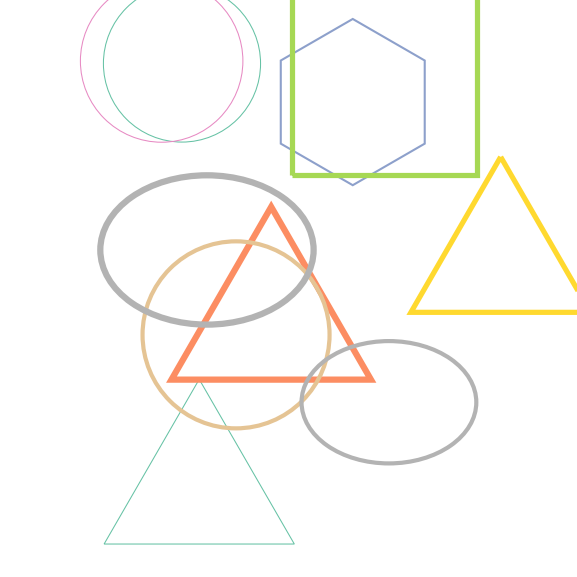[{"shape": "circle", "thickness": 0.5, "radius": 0.68, "center": [0.315, 0.889]}, {"shape": "triangle", "thickness": 0.5, "radius": 0.95, "center": [0.345, 0.152]}, {"shape": "triangle", "thickness": 3, "radius": 1.0, "center": [0.47, 0.441]}, {"shape": "hexagon", "thickness": 1, "radius": 0.72, "center": [0.611, 0.822]}, {"shape": "circle", "thickness": 0.5, "radius": 0.7, "center": [0.28, 0.894]}, {"shape": "square", "thickness": 2.5, "radius": 0.8, "center": [0.666, 0.856]}, {"shape": "triangle", "thickness": 2.5, "radius": 0.9, "center": [0.867, 0.548]}, {"shape": "circle", "thickness": 2, "radius": 0.81, "center": [0.409, 0.419]}, {"shape": "oval", "thickness": 2, "radius": 0.76, "center": [0.673, 0.303]}, {"shape": "oval", "thickness": 3, "radius": 0.92, "center": [0.358, 0.566]}]